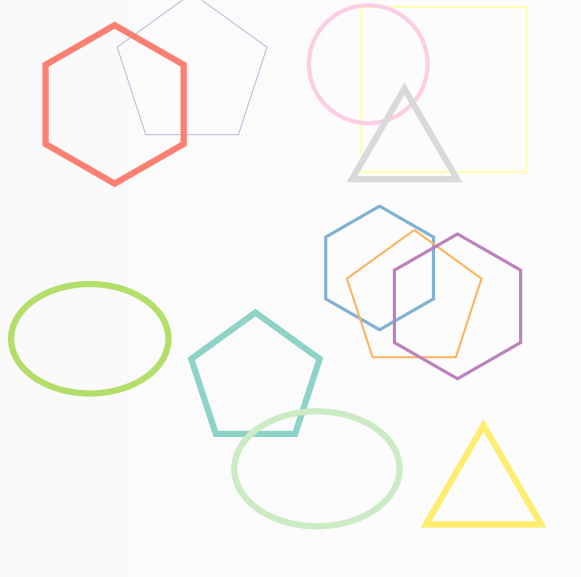[{"shape": "pentagon", "thickness": 3, "radius": 0.58, "center": [0.439, 0.342]}, {"shape": "square", "thickness": 1, "radius": 0.71, "center": [0.764, 0.844]}, {"shape": "pentagon", "thickness": 0.5, "radius": 0.68, "center": [0.33, 0.876]}, {"shape": "hexagon", "thickness": 3, "radius": 0.69, "center": [0.197, 0.818]}, {"shape": "hexagon", "thickness": 1.5, "radius": 0.54, "center": [0.653, 0.535]}, {"shape": "pentagon", "thickness": 1, "radius": 0.61, "center": [0.713, 0.479]}, {"shape": "oval", "thickness": 3, "radius": 0.68, "center": [0.154, 0.413]}, {"shape": "circle", "thickness": 2, "radius": 0.51, "center": [0.634, 0.888]}, {"shape": "triangle", "thickness": 3, "radius": 0.52, "center": [0.696, 0.741]}, {"shape": "hexagon", "thickness": 1.5, "radius": 0.63, "center": [0.787, 0.469]}, {"shape": "oval", "thickness": 3, "radius": 0.71, "center": [0.545, 0.187]}, {"shape": "triangle", "thickness": 3, "radius": 0.57, "center": [0.832, 0.148]}]